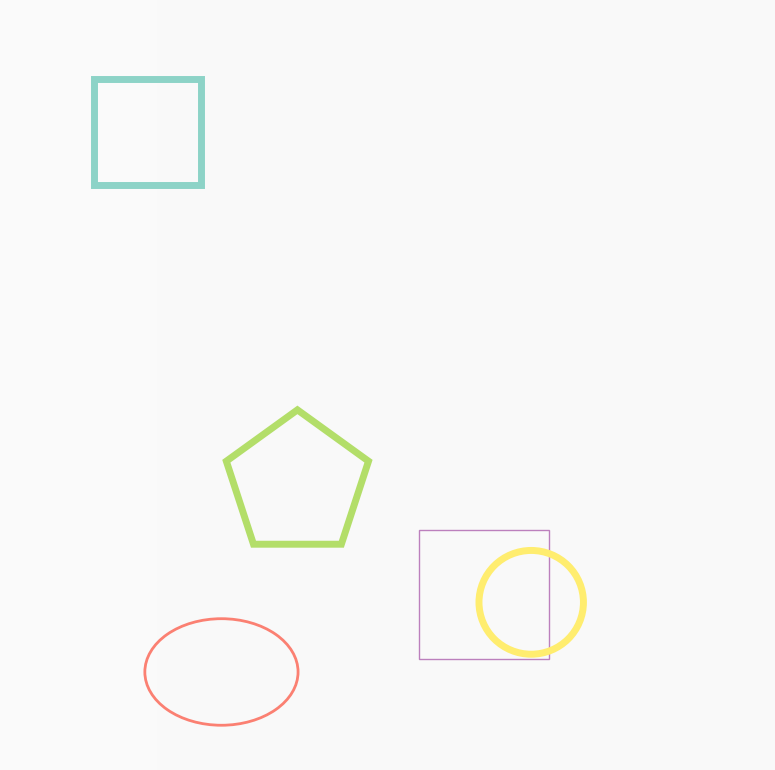[{"shape": "square", "thickness": 2.5, "radius": 0.35, "center": [0.191, 0.828]}, {"shape": "oval", "thickness": 1, "radius": 0.49, "center": [0.286, 0.127]}, {"shape": "pentagon", "thickness": 2.5, "radius": 0.48, "center": [0.384, 0.371]}, {"shape": "square", "thickness": 0.5, "radius": 0.42, "center": [0.624, 0.228]}, {"shape": "circle", "thickness": 2.5, "radius": 0.34, "center": [0.685, 0.218]}]